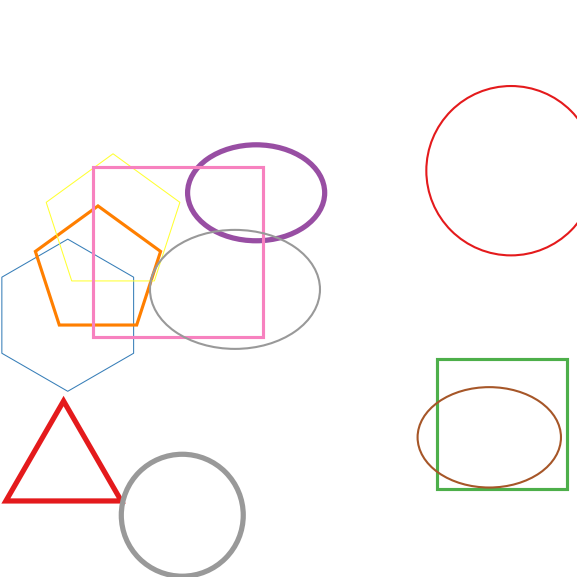[{"shape": "triangle", "thickness": 2.5, "radius": 0.58, "center": [0.11, 0.189]}, {"shape": "circle", "thickness": 1, "radius": 0.73, "center": [0.885, 0.704]}, {"shape": "hexagon", "thickness": 0.5, "radius": 0.66, "center": [0.117, 0.453]}, {"shape": "square", "thickness": 1.5, "radius": 0.56, "center": [0.87, 0.265]}, {"shape": "oval", "thickness": 2.5, "radius": 0.59, "center": [0.444, 0.665]}, {"shape": "pentagon", "thickness": 1.5, "radius": 0.57, "center": [0.17, 0.529]}, {"shape": "pentagon", "thickness": 0.5, "radius": 0.61, "center": [0.196, 0.611]}, {"shape": "oval", "thickness": 1, "radius": 0.62, "center": [0.847, 0.242]}, {"shape": "square", "thickness": 1.5, "radius": 0.74, "center": [0.308, 0.562]}, {"shape": "oval", "thickness": 1, "radius": 0.74, "center": [0.407, 0.498]}, {"shape": "circle", "thickness": 2.5, "radius": 0.53, "center": [0.316, 0.107]}]